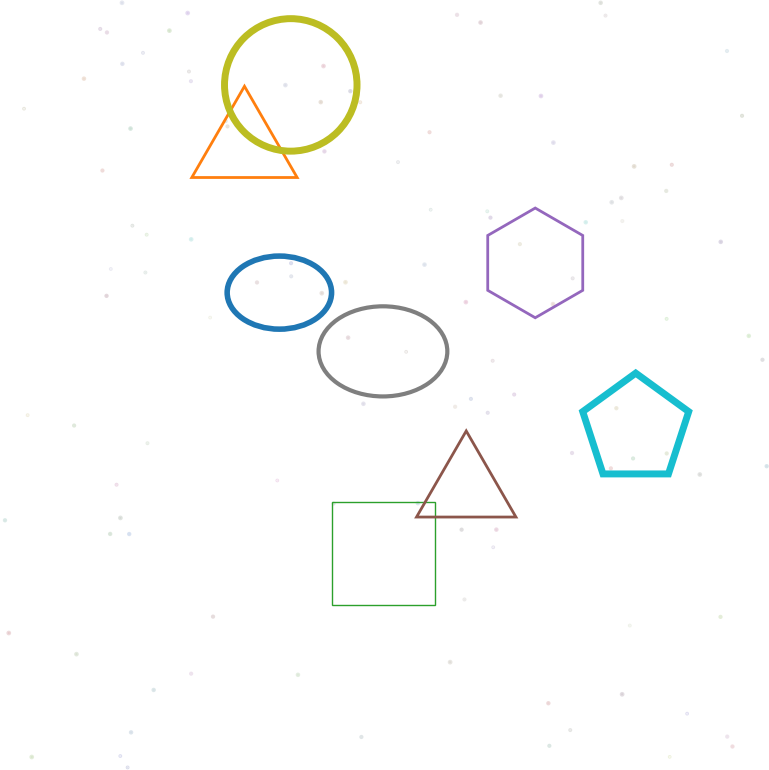[{"shape": "oval", "thickness": 2, "radius": 0.34, "center": [0.363, 0.62]}, {"shape": "triangle", "thickness": 1, "radius": 0.39, "center": [0.317, 0.809]}, {"shape": "square", "thickness": 0.5, "radius": 0.33, "center": [0.498, 0.281]}, {"shape": "hexagon", "thickness": 1, "radius": 0.36, "center": [0.695, 0.659]}, {"shape": "triangle", "thickness": 1, "radius": 0.37, "center": [0.605, 0.366]}, {"shape": "oval", "thickness": 1.5, "radius": 0.42, "center": [0.497, 0.544]}, {"shape": "circle", "thickness": 2.5, "radius": 0.43, "center": [0.378, 0.89]}, {"shape": "pentagon", "thickness": 2.5, "radius": 0.36, "center": [0.826, 0.443]}]